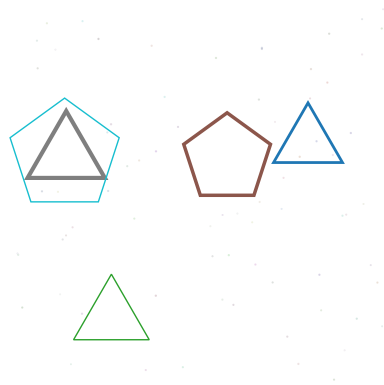[{"shape": "triangle", "thickness": 2, "radius": 0.52, "center": [0.8, 0.629]}, {"shape": "triangle", "thickness": 1, "radius": 0.57, "center": [0.289, 0.174]}, {"shape": "pentagon", "thickness": 2.5, "radius": 0.59, "center": [0.59, 0.589]}, {"shape": "triangle", "thickness": 3, "radius": 0.58, "center": [0.172, 0.596]}, {"shape": "pentagon", "thickness": 1, "radius": 0.74, "center": [0.168, 0.596]}]